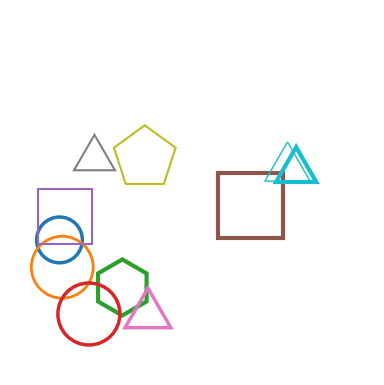[{"shape": "circle", "thickness": 2.5, "radius": 0.3, "center": [0.155, 0.377]}, {"shape": "circle", "thickness": 2, "radius": 0.4, "center": [0.162, 0.306]}, {"shape": "hexagon", "thickness": 3, "radius": 0.36, "center": [0.318, 0.253]}, {"shape": "circle", "thickness": 2.5, "radius": 0.4, "center": [0.231, 0.184]}, {"shape": "square", "thickness": 1.5, "radius": 0.35, "center": [0.168, 0.438]}, {"shape": "square", "thickness": 3, "radius": 0.43, "center": [0.651, 0.467]}, {"shape": "triangle", "thickness": 2.5, "radius": 0.34, "center": [0.384, 0.183]}, {"shape": "triangle", "thickness": 1.5, "radius": 0.31, "center": [0.245, 0.588]}, {"shape": "pentagon", "thickness": 1.5, "radius": 0.42, "center": [0.376, 0.59]}, {"shape": "triangle", "thickness": 1, "radius": 0.34, "center": [0.747, 0.563]}, {"shape": "triangle", "thickness": 3, "radius": 0.3, "center": [0.769, 0.557]}]